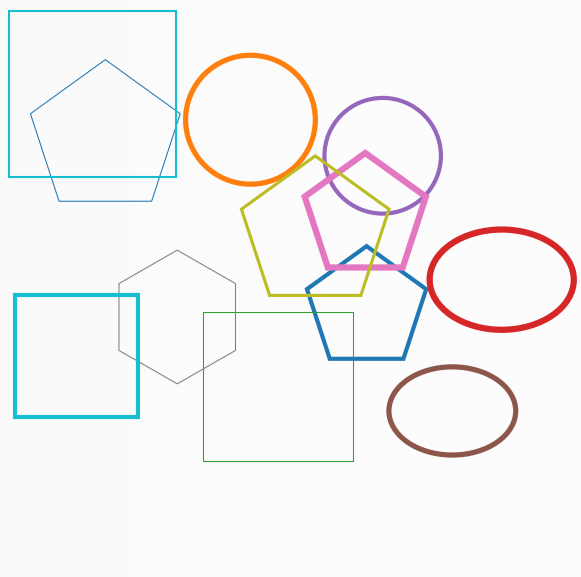[{"shape": "pentagon", "thickness": 0.5, "radius": 0.68, "center": [0.181, 0.76]}, {"shape": "pentagon", "thickness": 2, "radius": 0.54, "center": [0.631, 0.465]}, {"shape": "circle", "thickness": 2.5, "radius": 0.56, "center": [0.431, 0.792]}, {"shape": "square", "thickness": 0.5, "radius": 0.65, "center": [0.478, 0.33]}, {"shape": "oval", "thickness": 3, "radius": 0.62, "center": [0.863, 0.515]}, {"shape": "circle", "thickness": 2, "radius": 0.5, "center": [0.658, 0.729]}, {"shape": "oval", "thickness": 2.5, "radius": 0.55, "center": [0.778, 0.288]}, {"shape": "pentagon", "thickness": 3, "radius": 0.55, "center": [0.628, 0.625]}, {"shape": "hexagon", "thickness": 0.5, "radius": 0.58, "center": [0.305, 0.45]}, {"shape": "pentagon", "thickness": 1.5, "radius": 0.67, "center": [0.542, 0.596]}, {"shape": "square", "thickness": 1, "radius": 0.72, "center": [0.158, 0.837]}, {"shape": "square", "thickness": 2, "radius": 0.53, "center": [0.132, 0.382]}]